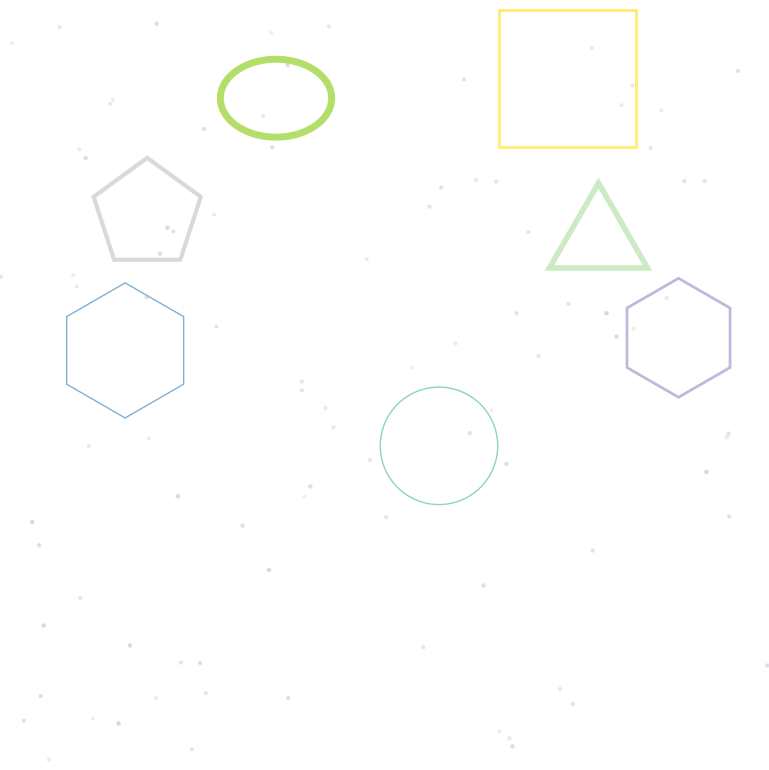[{"shape": "circle", "thickness": 0.5, "radius": 0.38, "center": [0.57, 0.421]}, {"shape": "hexagon", "thickness": 1, "radius": 0.39, "center": [0.881, 0.561]}, {"shape": "hexagon", "thickness": 0.5, "radius": 0.44, "center": [0.163, 0.545]}, {"shape": "oval", "thickness": 2.5, "radius": 0.36, "center": [0.358, 0.872]}, {"shape": "pentagon", "thickness": 1.5, "radius": 0.37, "center": [0.191, 0.722]}, {"shape": "triangle", "thickness": 2, "radius": 0.37, "center": [0.777, 0.689]}, {"shape": "square", "thickness": 1, "radius": 0.44, "center": [0.737, 0.899]}]